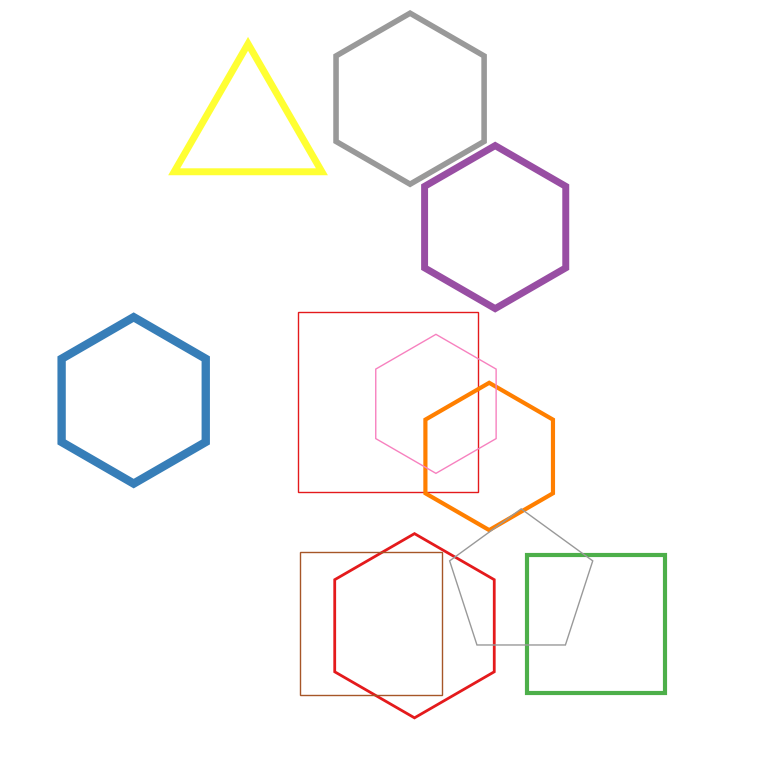[{"shape": "hexagon", "thickness": 1, "radius": 0.6, "center": [0.538, 0.187]}, {"shape": "square", "thickness": 0.5, "radius": 0.58, "center": [0.504, 0.478]}, {"shape": "hexagon", "thickness": 3, "radius": 0.54, "center": [0.174, 0.48]}, {"shape": "square", "thickness": 1.5, "radius": 0.45, "center": [0.774, 0.19]}, {"shape": "hexagon", "thickness": 2.5, "radius": 0.53, "center": [0.643, 0.705]}, {"shape": "hexagon", "thickness": 1.5, "radius": 0.48, "center": [0.635, 0.407]}, {"shape": "triangle", "thickness": 2.5, "radius": 0.55, "center": [0.322, 0.832]}, {"shape": "square", "thickness": 0.5, "radius": 0.46, "center": [0.482, 0.19]}, {"shape": "hexagon", "thickness": 0.5, "radius": 0.45, "center": [0.566, 0.476]}, {"shape": "hexagon", "thickness": 2, "radius": 0.56, "center": [0.533, 0.872]}, {"shape": "pentagon", "thickness": 0.5, "radius": 0.49, "center": [0.677, 0.241]}]